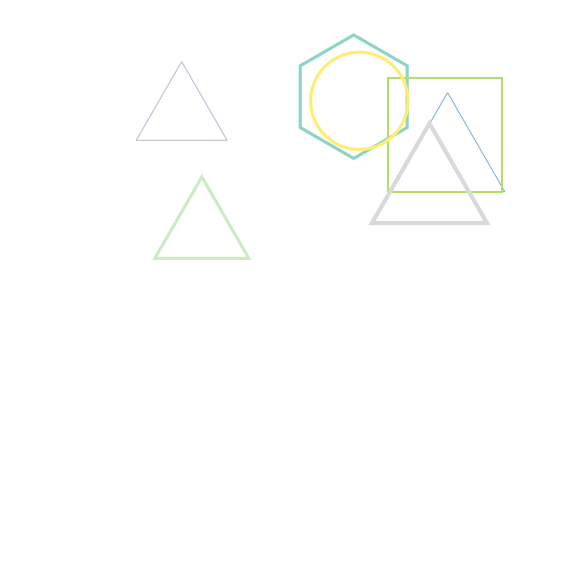[{"shape": "hexagon", "thickness": 1.5, "radius": 0.53, "center": [0.613, 0.832]}, {"shape": "triangle", "thickness": 0.5, "radius": 0.45, "center": [0.315, 0.802]}, {"shape": "triangle", "thickness": 0.5, "radius": 0.57, "center": [0.775, 0.725]}, {"shape": "square", "thickness": 1, "radius": 0.49, "center": [0.77, 0.765]}, {"shape": "triangle", "thickness": 2, "radius": 0.57, "center": [0.744, 0.67]}, {"shape": "triangle", "thickness": 1.5, "radius": 0.47, "center": [0.349, 0.599]}, {"shape": "circle", "thickness": 1.5, "radius": 0.42, "center": [0.622, 0.825]}]